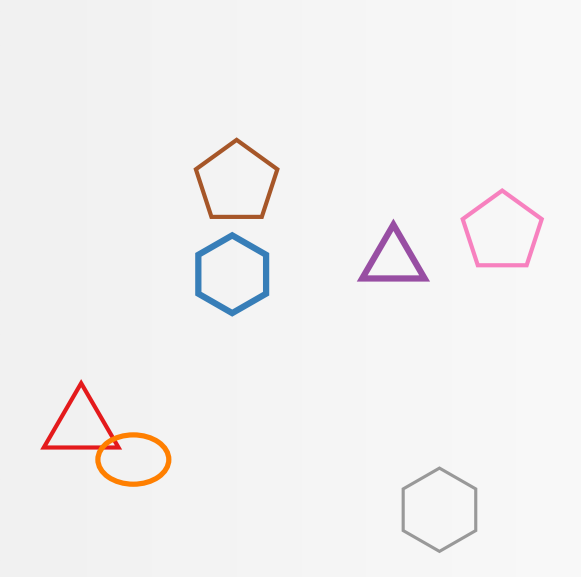[{"shape": "triangle", "thickness": 2, "radius": 0.37, "center": [0.14, 0.261]}, {"shape": "hexagon", "thickness": 3, "radius": 0.34, "center": [0.4, 0.524]}, {"shape": "triangle", "thickness": 3, "radius": 0.31, "center": [0.677, 0.548]}, {"shape": "oval", "thickness": 2.5, "radius": 0.3, "center": [0.229, 0.203]}, {"shape": "pentagon", "thickness": 2, "radius": 0.37, "center": [0.407, 0.683]}, {"shape": "pentagon", "thickness": 2, "radius": 0.36, "center": [0.864, 0.598]}, {"shape": "hexagon", "thickness": 1.5, "radius": 0.36, "center": [0.756, 0.116]}]